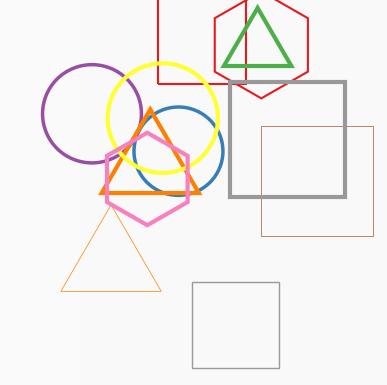[{"shape": "square", "thickness": 1.5, "radius": 0.57, "center": [0.52, 0.895]}, {"shape": "hexagon", "thickness": 1.5, "radius": 0.69, "center": [0.674, 0.883]}, {"shape": "circle", "thickness": 2.5, "radius": 0.57, "center": [0.461, 0.607]}, {"shape": "triangle", "thickness": 3, "radius": 0.5, "center": [0.665, 0.879]}, {"shape": "circle", "thickness": 2.5, "radius": 0.64, "center": [0.237, 0.704]}, {"shape": "triangle", "thickness": 3, "radius": 0.72, "center": [0.388, 0.571]}, {"shape": "triangle", "thickness": 0.5, "radius": 0.75, "center": [0.287, 0.318]}, {"shape": "circle", "thickness": 3, "radius": 0.71, "center": [0.42, 0.693]}, {"shape": "square", "thickness": 0.5, "radius": 0.72, "center": [0.818, 0.53]}, {"shape": "hexagon", "thickness": 3, "radius": 0.6, "center": [0.38, 0.535]}, {"shape": "square", "thickness": 3, "radius": 0.74, "center": [0.742, 0.638]}, {"shape": "square", "thickness": 1, "radius": 0.56, "center": [0.607, 0.156]}]